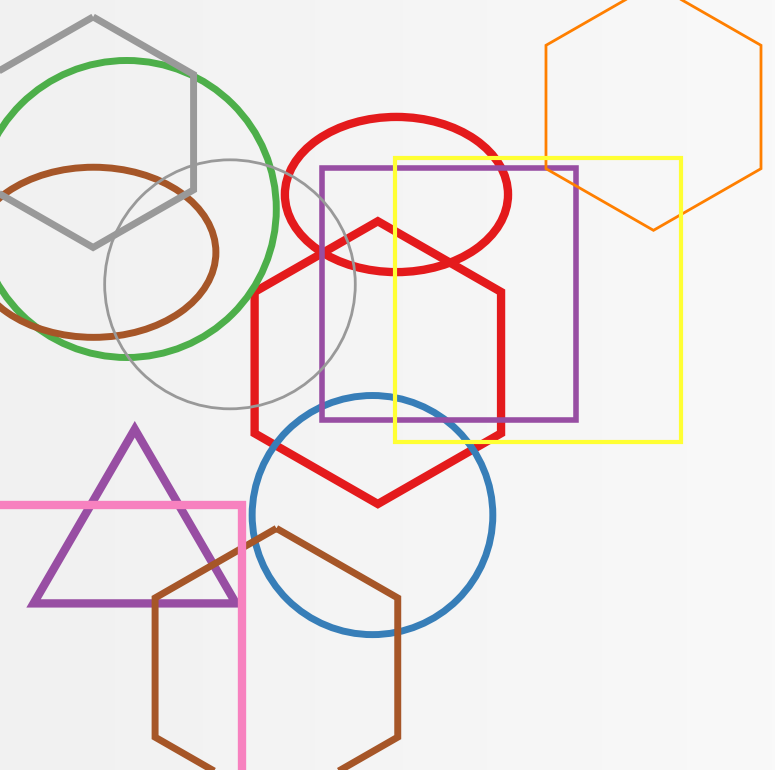[{"shape": "hexagon", "thickness": 3, "radius": 0.92, "center": [0.488, 0.529]}, {"shape": "oval", "thickness": 3, "radius": 0.72, "center": [0.512, 0.747]}, {"shape": "circle", "thickness": 2.5, "radius": 0.78, "center": [0.481, 0.331]}, {"shape": "circle", "thickness": 2.5, "radius": 0.96, "center": [0.164, 0.729]}, {"shape": "square", "thickness": 2, "radius": 0.82, "center": [0.58, 0.618]}, {"shape": "triangle", "thickness": 3, "radius": 0.75, "center": [0.174, 0.292]}, {"shape": "hexagon", "thickness": 1, "radius": 0.8, "center": [0.843, 0.861]}, {"shape": "square", "thickness": 1.5, "radius": 0.92, "center": [0.694, 0.61]}, {"shape": "oval", "thickness": 2.5, "radius": 0.79, "center": [0.121, 0.672]}, {"shape": "hexagon", "thickness": 2.5, "radius": 0.9, "center": [0.357, 0.133]}, {"shape": "square", "thickness": 3, "radius": 0.99, "center": [0.115, 0.147]}, {"shape": "hexagon", "thickness": 2.5, "radius": 0.75, "center": [0.12, 0.828]}, {"shape": "circle", "thickness": 1, "radius": 0.81, "center": [0.297, 0.631]}]